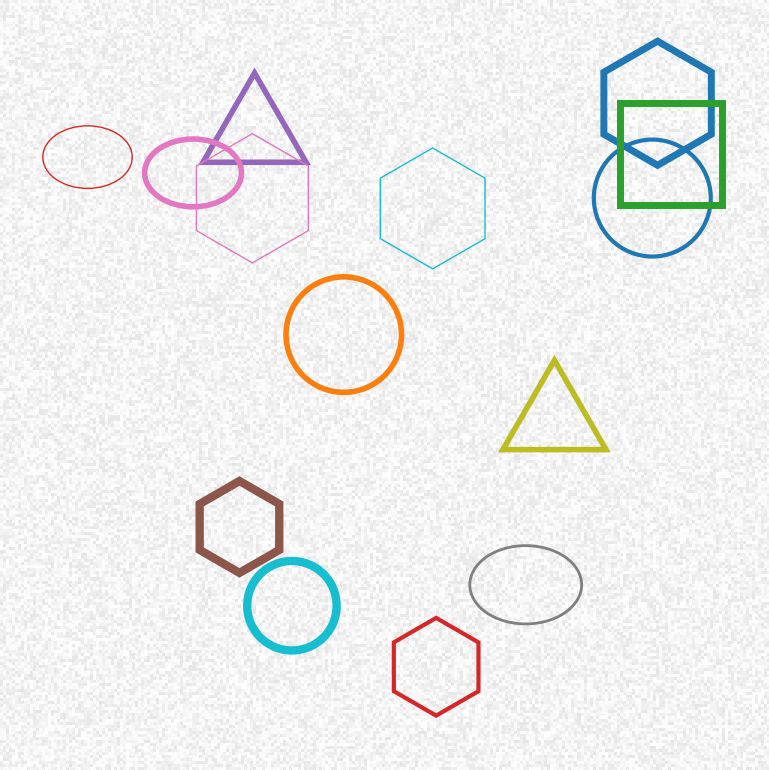[{"shape": "hexagon", "thickness": 2.5, "radius": 0.4, "center": [0.854, 0.866]}, {"shape": "circle", "thickness": 1.5, "radius": 0.38, "center": [0.847, 0.743]}, {"shape": "circle", "thickness": 2, "radius": 0.37, "center": [0.446, 0.565]}, {"shape": "square", "thickness": 2.5, "radius": 0.33, "center": [0.871, 0.8]}, {"shape": "hexagon", "thickness": 1.5, "radius": 0.32, "center": [0.566, 0.134]}, {"shape": "oval", "thickness": 0.5, "radius": 0.29, "center": [0.114, 0.796]}, {"shape": "triangle", "thickness": 2, "radius": 0.39, "center": [0.331, 0.828]}, {"shape": "hexagon", "thickness": 3, "radius": 0.3, "center": [0.311, 0.316]}, {"shape": "hexagon", "thickness": 0.5, "radius": 0.42, "center": [0.328, 0.743]}, {"shape": "oval", "thickness": 2, "radius": 0.31, "center": [0.251, 0.775]}, {"shape": "oval", "thickness": 1, "radius": 0.36, "center": [0.683, 0.241]}, {"shape": "triangle", "thickness": 2, "radius": 0.39, "center": [0.72, 0.455]}, {"shape": "circle", "thickness": 3, "radius": 0.29, "center": [0.379, 0.213]}, {"shape": "hexagon", "thickness": 0.5, "radius": 0.39, "center": [0.562, 0.729]}]